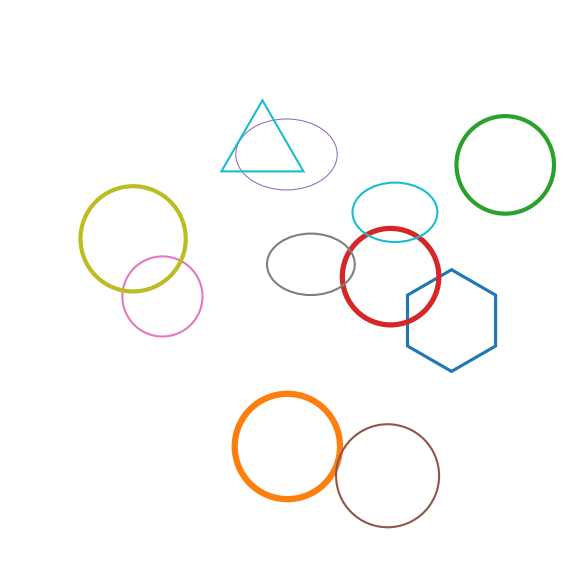[{"shape": "hexagon", "thickness": 1.5, "radius": 0.44, "center": [0.782, 0.444]}, {"shape": "circle", "thickness": 3, "radius": 0.46, "center": [0.498, 0.226]}, {"shape": "circle", "thickness": 2, "radius": 0.42, "center": [0.875, 0.714]}, {"shape": "circle", "thickness": 2.5, "radius": 0.42, "center": [0.676, 0.52]}, {"shape": "oval", "thickness": 0.5, "radius": 0.44, "center": [0.496, 0.732]}, {"shape": "circle", "thickness": 1, "radius": 0.45, "center": [0.671, 0.175]}, {"shape": "circle", "thickness": 1, "radius": 0.35, "center": [0.281, 0.486]}, {"shape": "oval", "thickness": 1, "radius": 0.38, "center": [0.538, 0.541]}, {"shape": "circle", "thickness": 2, "radius": 0.46, "center": [0.23, 0.586]}, {"shape": "triangle", "thickness": 1, "radius": 0.41, "center": [0.454, 0.743]}, {"shape": "oval", "thickness": 1, "radius": 0.37, "center": [0.684, 0.631]}]